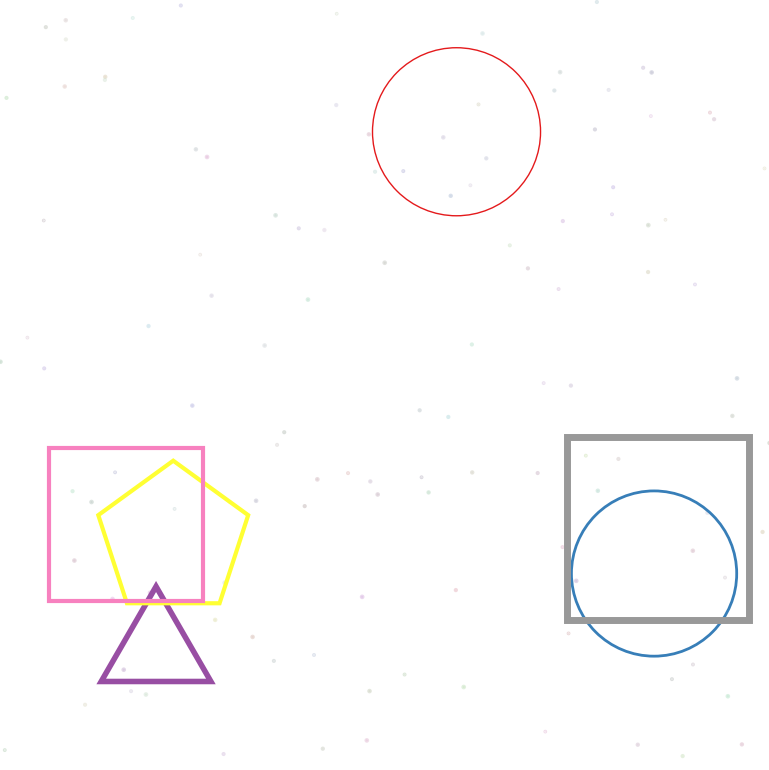[{"shape": "circle", "thickness": 0.5, "radius": 0.55, "center": [0.593, 0.829]}, {"shape": "circle", "thickness": 1, "radius": 0.54, "center": [0.849, 0.255]}, {"shape": "triangle", "thickness": 2, "radius": 0.41, "center": [0.203, 0.156]}, {"shape": "pentagon", "thickness": 1.5, "radius": 0.51, "center": [0.225, 0.299]}, {"shape": "square", "thickness": 1.5, "radius": 0.5, "center": [0.163, 0.319]}, {"shape": "square", "thickness": 2.5, "radius": 0.59, "center": [0.855, 0.314]}]